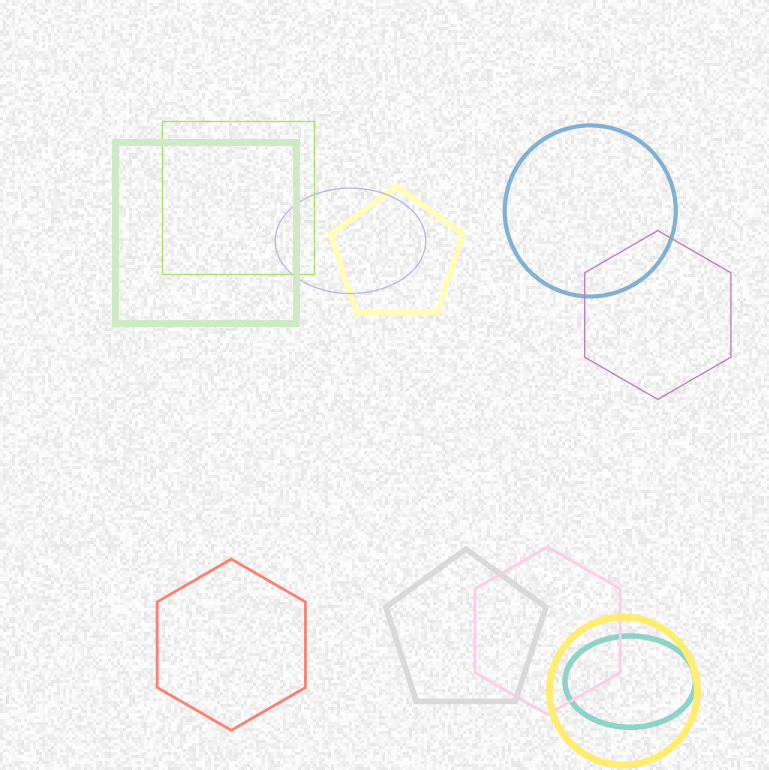[{"shape": "oval", "thickness": 2, "radius": 0.42, "center": [0.818, 0.115]}, {"shape": "pentagon", "thickness": 2, "radius": 0.45, "center": [0.515, 0.668]}, {"shape": "oval", "thickness": 0.5, "radius": 0.49, "center": [0.455, 0.687]}, {"shape": "hexagon", "thickness": 1, "radius": 0.56, "center": [0.3, 0.163]}, {"shape": "circle", "thickness": 1.5, "radius": 0.56, "center": [0.767, 0.726]}, {"shape": "square", "thickness": 0.5, "radius": 0.5, "center": [0.309, 0.744]}, {"shape": "hexagon", "thickness": 1, "radius": 0.54, "center": [0.711, 0.181]}, {"shape": "pentagon", "thickness": 2, "radius": 0.55, "center": [0.605, 0.178]}, {"shape": "hexagon", "thickness": 0.5, "radius": 0.55, "center": [0.854, 0.591]}, {"shape": "square", "thickness": 2.5, "radius": 0.59, "center": [0.267, 0.698]}, {"shape": "circle", "thickness": 2.5, "radius": 0.48, "center": [0.81, 0.102]}]